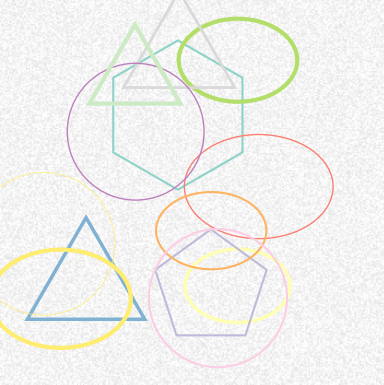[{"shape": "hexagon", "thickness": 1.5, "radius": 0.97, "center": [0.462, 0.701]}, {"shape": "oval", "thickness": 2.5, "radius": 0.68, "center": [0.617, 0.258]}, {"shape": "pentagon", "thickness": 1.5, "radius": 0.76, "center": [0.548, 0.252]}, {"shape": "oval", "thickness": 1, "radius": 0.97, "center": [0.672, 0.515]}, {"shape": "triangle", "thickness": 2.5, "radius": 0.88, "center": [0.223, 0.259]}, {"shape": "oval", "thickness": 1.5, "radius": 0.72, "center": [0.549, 0.401]}, {"shape": "oval", "thickness": 3, "radius": 0.77, "center": [0.618, 0.844]}, {"shape": "circle", "thickness": 1.5, "radius": 0.9, "center": [0.566, 0.226]}, {"shape": "triangle", "thickness": 2, "radius": 0.83, "center": [0.465, 0.856]}, {"shape": "circle", "thickness": 1, "radius": 0.89, "center": [0.352, 0.658]}, {"shape": "triangle", "thickness": 3, "radius": 0.68, "center": [0.351, 0.799]}, {"shape": "circle", "thickness": 0.5, "radius": 0.93, "center": [0.113, 0.367]}, {"shape": "oval", "thickness": 3, "radius": 0.91, "center": [0.158, 0.224]}]